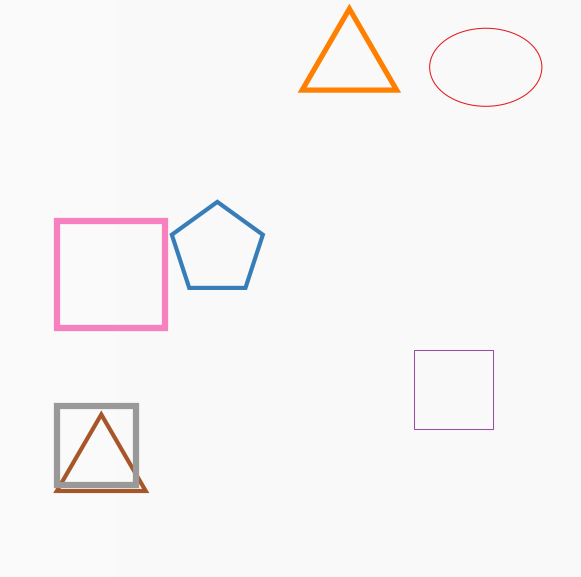[{"shape": "oval", "thickness": 0.5, "radius": 0.48, "center": [0.836, 0.883]}, {"shape": "pentagon", "thickness": 2, "radius": 0.41, "center": [0.374, 0.567]}, {"shape": "square", "thickness": 0.5, "radius": 0.34, "center": [0.78, 0.325]}, {"shape": "triangle", "thickness": 2.5, "radius": 0.47, "center": [0.601, 0.89]}, {"shape": "triangle", "thickness": 2, "radius": 0.44, "center": [0.174, 0.193]}, {"shape": "square", "thickness": 3, "radius": 0.46, "center": [0.19, 0.524]}, {"shape": "square", "thickness": 3, "radius": 0.34, "center": [0.166, 0.228]}]